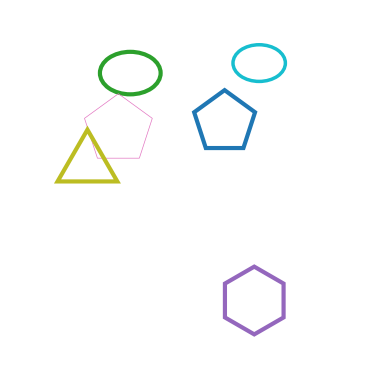[{"shape": "pentagon", "thickness": 3, "radius": 0.42, "center": [0.583, 0.683]}, {"shape": "oval", "thickness": 3, "radius": 0.39, "center": [0.338, 0.81]}, {"shape": "hexagon", "thickness": 3, "radius": 0.44, "center": [0.66, 0.219]}, {"shape": "pentagon", "thickness": 0.5, "radius": 0.46, "center": [0.307, 0.664]}, {"shape": "triangle", "thickness": 3, "radius": 0.45, "center": [0.227, 0.574]}, {"shape": "oval", "thickness": 2.5, "radius": 0.34, "center": [0.673, 0.836]}]